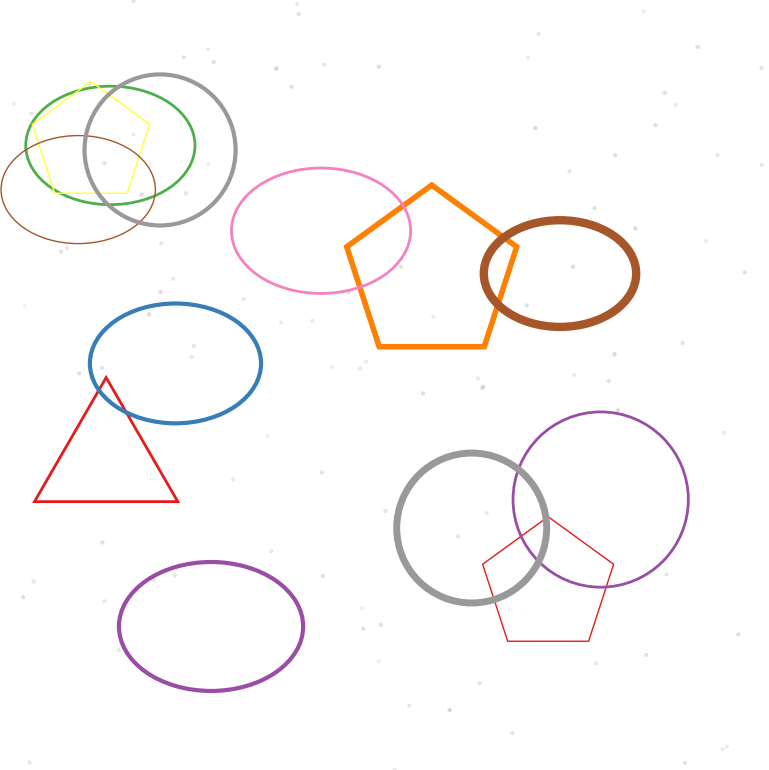[{"shape": "pentagon", "thickness": 0.5, "radius": 0.45, "center": [0.712, 0.24]}, {"shape": "triangle", "thickness": 1, "radius": 0.54, "center": [0.138, 0.402]}, {"shape": "oval", "thickness": 1.5, "radius": 0.56, "center": [0.228, 0.528]}, {"shape": "oval", "thickness": 1, "radius": 0.55, "center": [0.143, 0.811]}, {"shape": "oval", "thickness": 1.5, "radius": 0.6, "center": [0.274, 0.186]}, {"shape": "circle", "thickness": 1, "radius": 0.57, "center": [0.78, 0.351]}, {"shape": "pentagon", "thickness": 2, "radius": 0.58, "center": [0.561, 0.644]}, {"shape": "pentagon", "thickness": 0.5, "radius": 0.4, "center": [0.118, 0.814]}, {"shape": "oval", "thickness": 3, "radius": 0.49, "center": [0.727, 0.645]}, {"shape": "oval", "thickness": 0.5, "radius": 0.5, "center": [0.102, 0.754]}, {"shape": "oval", "thickness": 1, "radius": 0.58, "center": [0.417, 0.7]}, {"shape": "circle", "thickness": 1.5, "radius": 0.49, "center": [0.208, 0.805]}, {"shape": "circle", "thickness": 2.5, "radius": 0.49, "center": [0.613, 0.314]}]